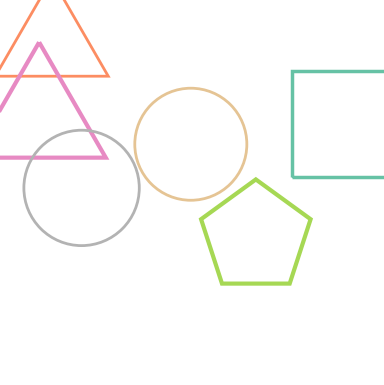[{"shape": "square", "thickness": 2.5, "radius": 0.69, "center": [0.897, 0.678]}, {"shape": "triangle", "thickness": 2, "radius": 0.85, "center": [0.135, 0.887]}, {"shape": "triangle", "thickness": 3, "radius": 1.0, "center": [0.102, 0.69]}, {"shape": "pentagon", "thickness": 3, "radius": 0.75, "center": [0.665, 0.384]}, {"shape": "circle", "thickness": 2, "radius": 0.73, "center": [0.496, 0.625]}, {"shape": "circle", "thickness": 2, "radius": 0.75, "center": [0.212, 0.512]}]